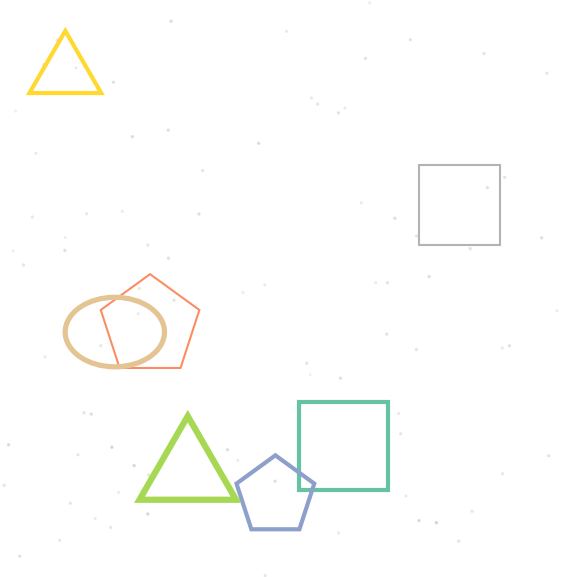[{"shape": "square", "thickness": 2, "radius": 0.38, "center": [0.594, 0.227]}, {"shape": "pentagon", "thickness": 1, "radius": 0.45, "center": [0.26, 0.435]}, {"shape": "pentagon", "thickness": 2, "radius": 0.35, "center": [0.477, 0.14]}, {"shape": "triangle", "thickness": 3, "radius": 0.48, "center": [0.325, 0.182]}, {"shape": "triangle", "thickness": 2, "radius": 0.36, "center": [0.113, 0.874]}, {"shape": "oval", "thickness": 2.5, "radius": 0.43, "center": [0.199, 0.424]}, {"shape": "square", "thickness": 1, "radius": 0.35, "center": [0.796, 0.644]}]